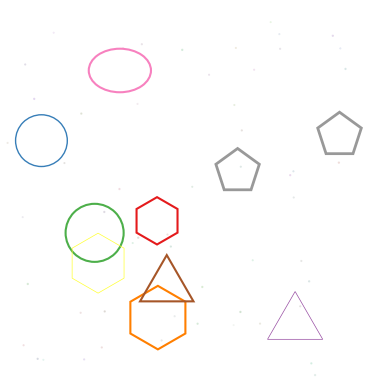[{"shape": "hexagon", "thickness": 1.5, "radius": 0.31, "center": [0.408, 0.426]}, {"shape": "circle", "thickness": 1, "radius": 0.34, "center": [0.108, 0.635]}, {"shape": "circle", "thickness": 1.5, "radius": 0.38, "center": [0.246, 0.395]}, {"shape": "triangle", "thickness": 0.5, "radius": 0.41, "center": [0.767, 0.16]}, {"shape": "hexagon", "thickness": 1.5, "radius": 0.41, "center": [0.41, 0.175]}, {"shape": "hexagon", "thickness": 0.5, "radius": 0.39, "center": [0.255, 0.316]}, {"shape": "triangle", "thickness": 1.5, "radius": 0.4, "center": [0.433, 0.257]}, {"shape": "oval", "thickness": 1.5, "radius": 0.4, "center": [0.311, 0.817]}, {"shape": "pentagon", "thickness": 2, "radius": 0.3, "center": [0.882, 0.649]}, {"shape": "pentagon", "thickness": 2, "radius": 0.3, "center": [0.617, 0.555]}]